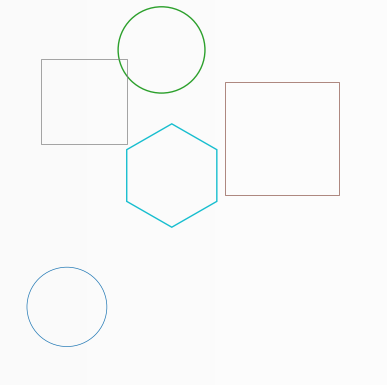[{"shape": "circle", "thickness": 0.5, "radius": 0.52, "center": [0.173, 0.203]}, {"shape": "circle", "thickness": 1, "radius": 0.56, "center": [0.417, 0.87]}, {"shape": "square", "thickness": 0.5, "radius": 0.73, "center": [0.728, 0.641]}, {"shape": "square", "thickness": 0.5, "radius": 0.55, "center": [0.217, 0.737]}, {"shape": "hexagon", "thickness": 1, "radius": 0.67, "center": [0.443, 0.544]}]